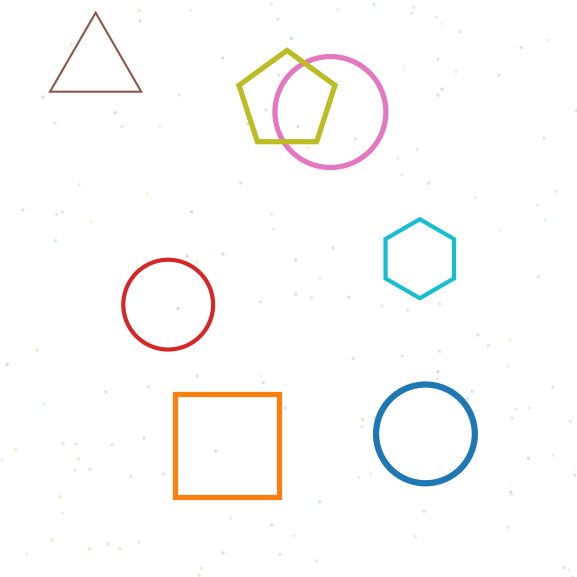[{"shape": "circle", "thickness": 3, "radius": 0.43, "center": [0.737, 0.248]}, {"shape": "square", "thickness": 2.5, "radius": 0.45, "center": [0.393, 0.228]}, {"shape": "circle", "thickness": 2, "radius": 0.39, "center": [0.291, 0.472]}, {"shape": "triangle", "thickness": 1, "radius": 0.46, "center": [0.166, 0.886]}, {"shape": "circle", "thickness": 2.5, "radius": 0.48, "center": [0.572, 0.805]}, {"shape": "pentagon", "thickness": 2.5, "radius": 0.44, "center": [0.497, 0.824]}, {"shape": "hexagon", "thickness": 2, "radius": 0.34, "center": [0.727, 0.551]}]